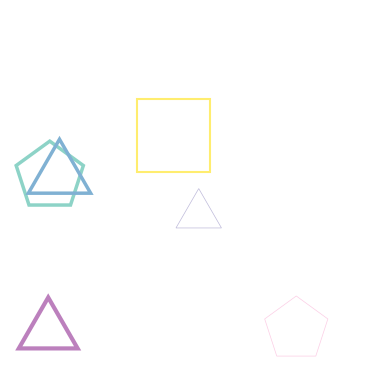[{"shape": "pentagon", "thickness": 2.5, "radius": 0.46, "center": [0.129, 0.542]}, {"shape": "triangle", "thickness": 0.5, "radius": 0.34, "center": [0.516, 0.442]}, {"shape": "triangle", "thickness": 2.5, "radius": 0.47, "center": [0.155, 0.545]}, {"shape": "pentagon", "thickness": 0.5, "radius": 0.43, "center": [0.77, 0.145]}, {"shape": "triangle", "thickness": 3, "radius": 0.44, "center": [0.125, 0.139]}, {"shape": "square", "thickness": 1.5, "radius": 0.48, "center": [0.45, 0.648]}]